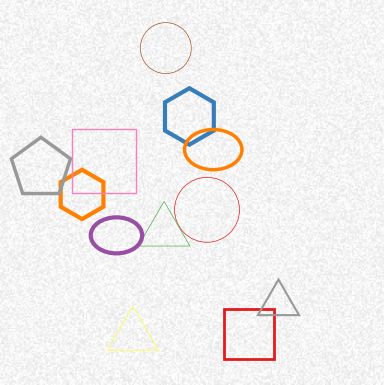[{"shape": "square", "thickness": 2, "radius": 0.33, "center": [0.646, 0.133]}, {"shape": "circle", "thickness": 0.5, "radius": 0.42, "center": [0.538, 0.455]}, {"shape": "hexagon", "thickness": 3, "radius": 0.37, "center": [0.492, 0.698]}, {"shape": "triangle", "thickness": 0.5, "radius": 0.39, "center": [0.426, 0.4]}, {"shape": "oval", "thickness": 3, "radius": 0.33, "center": [0.302, 0.389]}, {"shape": "hexagon", "thickness": 3, "radius": 0.32, "center": [0.213, 0.495]}, {"shape": "oval", "thickness": 2.5, "radius": 0.37, "center": [0.554, 0.611]}, {"shape": "triangle", "thickness": 0.5, "radius": 0.38, "center": [0.345, 0.129]}, {"shape": "circle", "thickness": 0.5, "radius": 0.33, "center": [0.431, 0.875]}, {"shape": "square", "thickness": 1, "radius": 0.41, "center": [0.269, 0.581]}, {"shape": "pentagon", "thickness": 2.5, "radius": 0.4, "center": [0.106, 0.563]}, {"shape": "triangle", "thickness": 1.5, "radius": 0.31, "center": [0.723, 0.212]}]